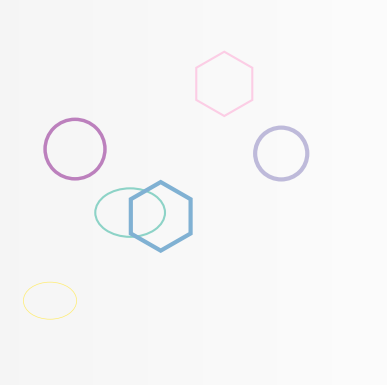[{"shape": "oval", "thickness": 1.5, "radius": 0.45, "center": [0.336, 0.448]}, {"shape": "circle", "thickness": 3, "radius": 0.34, "center": [0.726, 0.601]}, {"shape": "hexagon", "thickness": 3, "radius": 0.45, "center": [0.415, 0.438]}, {"shape": "hexagon", "thickness": 1.5, "radius": 0.42, "center": [0.579, 0.782]}, {"shape": "circle", "thickness": 2.5, "radius": 0.39, "center": [0.194, 0.613]}, {"shape": "oval", "thickness": 0.5, "radius": 0.34, "center": [0.129, 0.219]}]